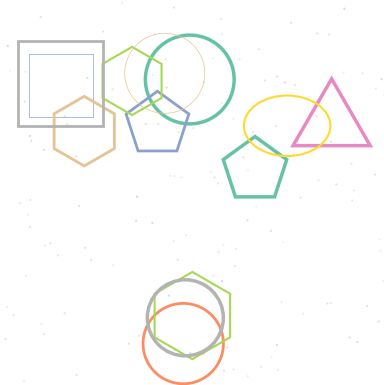[{"shape": "circle", "thickness": 2.5, "radius": 0.58, "center": [0.493, 0.794]}, {"shape": "pentagon", "thickness": 2.5, "radius": 0.43, "center": [0.662, 0.559]}, {"shape": "circle", "thickness": 2, "radius": 0.52, "center": [0.476, 0.108]}, {"shape": "pentagon", "thickness": 2, "radius": 0.43, "center": [0.409, 0.677]}, {"shape": "square", "thickness": 0.5, "radius": 0.41, "center": [0.159, 0.777]}, {"shape": "triangle", "thickness": 2.5, "radius": 0.58, "center": [0.861, 0.68]}, {"shape": "hexagon", "thickness": 1.5, "radius": 0.44, "center": [0.343, 0.79]}, {"shape": "hexagon", "thickness": 1.5, "radius": 0.57, "center": [0.5, 0.18]}, {"shape": "oval", "thickness": 1.5, "radius": 0.56, "center": [0.746, 0.673]}, {"shape": "hexagon", "thickness": 2, "radius": 0.45, "center": [0.219, 0.659]}, {"shape": "circle", "thickness": 0.5, "radius": 0.52, "center": [0.428, 0.81]}, {"shape": "square", "thickness": 2, "radius": 0.55, "center": [0.157, 0.783]}, {"shape": "circle", "thickness": 2.5, "radius": 0.49, "center": [0.481, 0.175]}]